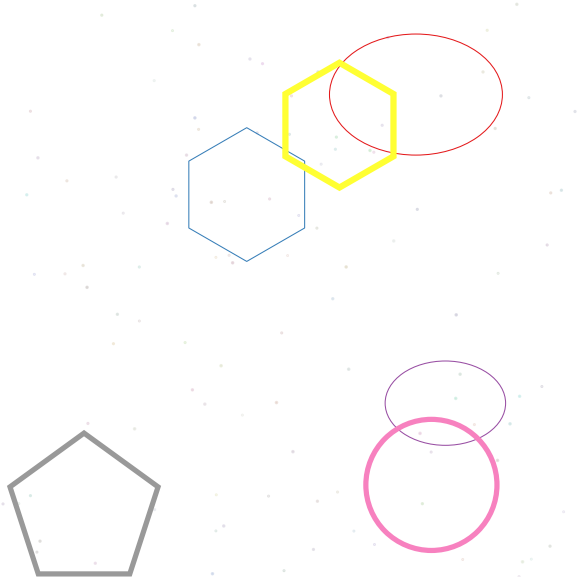[{"shape": "oval", "thickness": 0.5, "radius": 0.75, "center": [0.72, 0.835]}, {"shape": "hexagon", "thickness": 0.5, "radius": 0.58, "center": [0.427, 0.662]}, {"shape": "oval", "thickness": 0.5, "radius": 0.52, "center": [0.771, 0.301]}, {"shape": "hexagon", "thickness": 3, "radius": 0.54, "center": [0.588, 0.782]}, {"shape": "circle", "thickness": 2.5, "radius": 0.57, "center": [0.747, 0.159]}, {"shape": "pentagon", "thickness": 2.5, "radius": 0.67, "center": [0.146, 0.114]}]